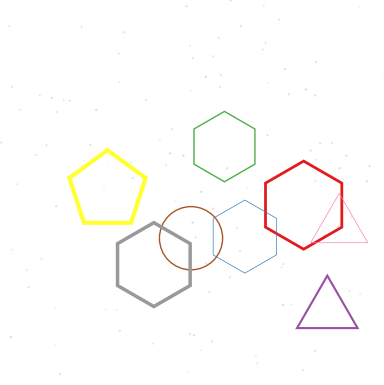[{"shape": "hexagon", "thickness": 2, "radius": 0.57, "center": [0.789, 0.467]}, {"shape": "hexagon", "thickness": 0.5, "radius": 0.47, "center": [0.636, 0.385]}, {"shape": "hexagon", "thickness": 1, "radius": 0.46, "center": [0.583, 0.619]}, {"shape": "triangle", "thickness": 1.5, "radius": 0.45, "center": [0.85, 0.193]}, {"shape": "pentagon", "thickness": 3, "radius": 0.52, "center": [0.279, 0.506]}, {"shape": "circle", "thickness": 1, "radius": 0.41, "center": [0.496, 0.381]}, {"shape": "triangle", "thickness": 0.5, "radius": 0.43, "center": [0.881, 0.412]}, {"shape": "hexagon", "thickness": 2.5, "radius": 0.54, "center": [0.4, 0.313]}]